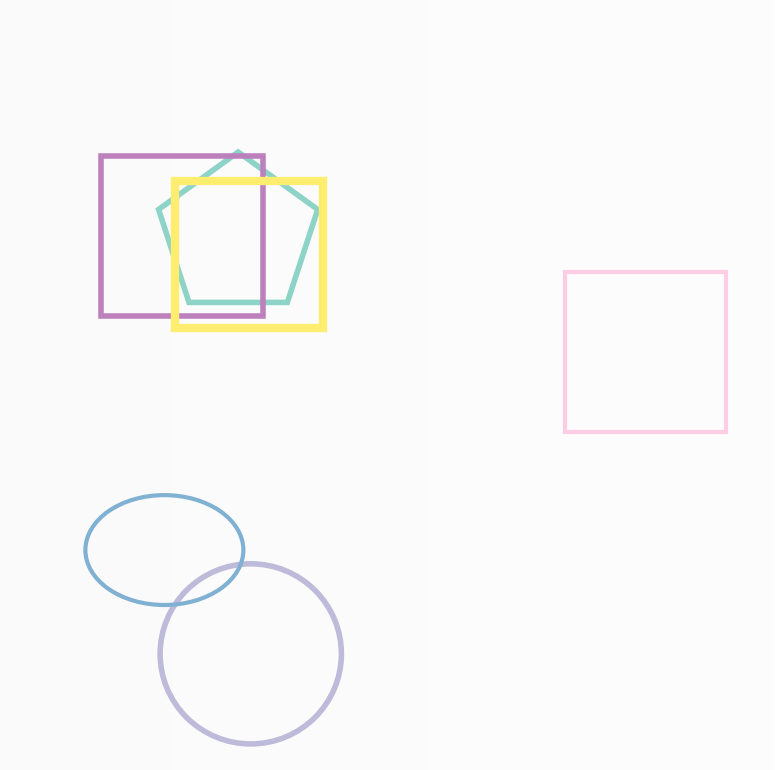[{"shape": "pentagon", "thickness": 2, "radius": 0.54, "center": [0.307, 0.695]}, {"shape": "circle", "thickness": 2, "radius": 0.58, "center": [0.324, 0.151]}, {"shape": "oval", "thickness": 1.5, "radius": 0.51, "center": [0.212, 0.286]}, {"shape": "square", "thickness": 1.5, "radius": 0.52, "center": [0.833, 0.543]}, {"shape": "square", "thickness": 2, "radius": 0.52, "center": [0.235, 0.693]}, {"shape": "square", "thickness": 3, "radius": 0.48, "center": [0.321, 0.669]}]